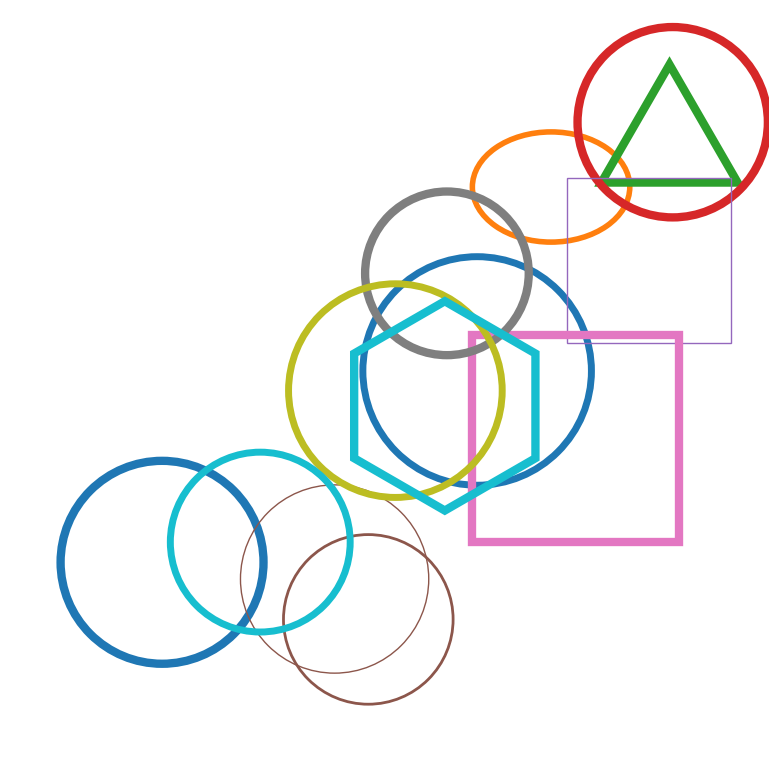[{"shape": "circle", "thickness": 2.5, "radius": 0.74, "center": [0.62, 0.518]}, {"shape": "circle", "thickness": 3, "radius": 0.66, "center": [0.21, 0.27]}, {"shape": "oval", "thickness": 2, "radius": 0.51, "center": [0.716, 0.757]}, {"shape": "triangle", "thickness": 3, "radius": 0.51, "center": [0.869, 0.814]}, {"shape": "circle", "thickness": 3, "radius": 0.62, "center": [0.874, 0.841]}, {"shape": "square", "thickness": 0.5, "radius": 0.53, "center": [0.842, 0.662]}, {"shape": "circle", "thickness": 1, "radius": 0.55, "center": [0.478, 0.196]}, {"shape": "circle", "thickness": 0.5, "radius": 0.61, "center": [0.435, 0.248]}, {"shape": "square", "thickness": 3, "radius": 0.67, "center": [0.748, 0.43]}, {"shape": "circle", "thickness": 3, "radius": 0.53, "center": [0.58, 0.645]}, {"shape": "circle", "thickness": 2.5, "radius": 0.69, "center": [0.513, 0.493]}, {"shape": "hexagon", "thickness": 3, "radius": 0.68, "center": [0.578, 0.473]}, {"shape": "circle", "thickness": 2.5, "radius": 0.58, "center": [0.338, 0.296]}]